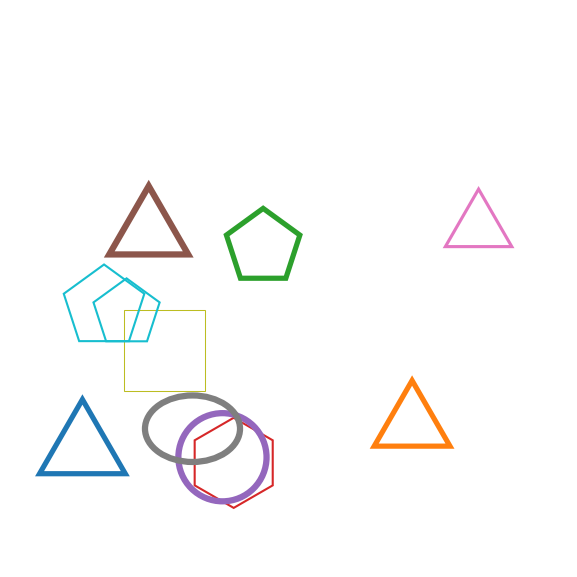[{"shape": "triangle", "thickness": 2.5, "radius": 0.43, "center": [0.143, 0.222]}, {"shape": "triangle", "thickness": 2.5, "radius": 0.38, "center": [0.714, 0.264]}, {"shape": "pentagon", "thickness": 2.5, "radius": 0.33, "center": [0.456, 0.571]}, {"shape": "hexagon", "thickness": 1, "radius": 0.39, "center": [0.405, 0.198]}, {"shape": "circle", "thickness": 3, "radius": 0.38, "center": [0.385, 0.207]}, {"shape": "triangle", "thickness": 3, "radius": 0.39, "center": [0.258, 0.598]}, {"shape": "triangle", "thickness": 1.5, "radius": 0.33, "center": [0.829, 0.605]}, {"shape": "oval", "thickness": 3, "radius": 0.41, "center": [0.333, 0.257]}, {"shape": "square", "thickness": 0.5, "radius": 0.35, "center": [0.285, 0.392]}, {"shape": "pentagon", "thickness": 1, "radius": 0.3, "center": [0.219, 0.457]}, {"shape": "pentagon", "thickness": 1, "radius": 0.37, "center": [0.18, 0.468]}]